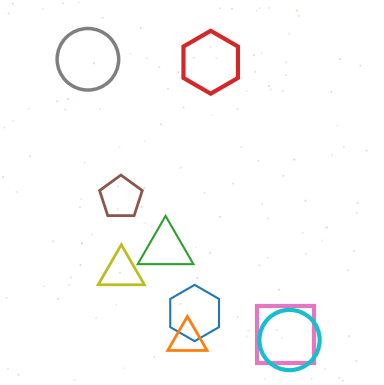[{"shape": "hexagon", "thickness": 1.5, "radius": 0.37, "center": [0.506, 0.187]}, {"shape": "triangle", "thickness": 2, "radius": 0.29, "center": [0.487, 0.119]}, {"shape": "triangle", "thickness": 1.5, "radius": 0.42, "center": [0.43, 0.356]}, {"shape": "hexagon", "thickness": 3, "radius": 0.41, "center": [0.547, 0.838]}, {"shape": "pentagon", "thickness": 2, "radius": 0.29, "center": [0.314, 0.487]}, {"shape": "square", "thickness": 3, "radius": 0.37, "center": [0.742, 0.131]}, {"shape": "circle", "thickness": 2.5, "radius": 0.4, "center": [0.228, 0.846]}, {"shape": "triangle", "thickness": 2, "radius": 0.35, "center": [0.315, 0.295]}, {"shape": "circle", "thickness": 3, "radius": 0.39, "center": [0.752, 0.117]}]